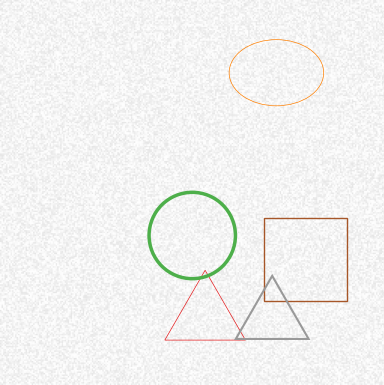[{"shape": "triangle", "thickness": 0.5, "radius": 0.6, "center": [0.533, 0.177]}, {"shape": "circle", "thickness": 2.5, "radius": 0.56, "center": [0.499, 0.388]}, {"shape": "oval", "thickness": 0.5, "radius": 0.61, "center": [0.718, 0.811]}, {"shape": "square", "thickness": 1, "radius": 0.54, "center": [0.794, 0.326]}, {"shape": "triangle", "thickness": 1.5, "radius": 0.55, "center": [0.707, 0.174]}]